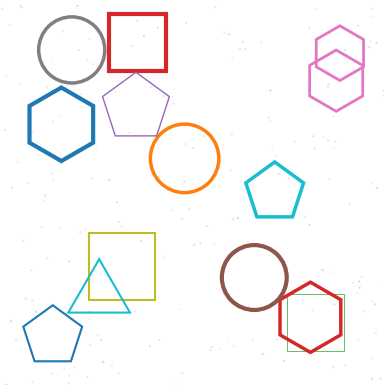[{"shape": "hexagon", "thickness": 3, "radius": 0.48, "center": [0.159, 0.677]}, {"shape": "pentagon", "thickness": 1.5, "radius": 0.4, "center": [0.137, 0.127]}, {"shape": "circle", "thickness": 2.5, "radius": 0.45, "center": [0.479, 0.589]}, {"shape": "square", "thickness": 0.5, "radius": 0.37, "center": [0.82, 0.162]}, {"shape": "square", "thickness": 3, "radius": 0.37, "center": [0.357, 0.889]}, {"shape": "hexagon", "thickness": 2.5, "radius": 0.46, "center": [0.806, 0.176]}, {"shape": "pentagon", "thickness": 1, "radius": 0.46, "center": [0.353, 0.721]}, {"shape": "circle", "thickness": 3, "radius": 0.42, "center": [0.66, 0.279]}, {"shape": "hexagon", "thickness": 2, "radius": 0.35, "center": [0.883, 0.862]}, {"shape": "hexagon", "thickness": 2, "radius": 0.4, "center": [0.873, 0.79]}, {"shape": "circle", "thickness": 2.5, "radius": 0.43, "center": [0.186, 0.87]}, {"shape": "square", "thickness": 1.5, "radius": 0.43, "center": [0.317, 0.308]}, {"shape": "pentagon", "thickness": 2.5, "radius": 0.39, "center": [0.713, 0.501]}, {"shape": "triangle", "thickness": 1.5, "radius": 0.46, "center": [0.257, 0.234]}]